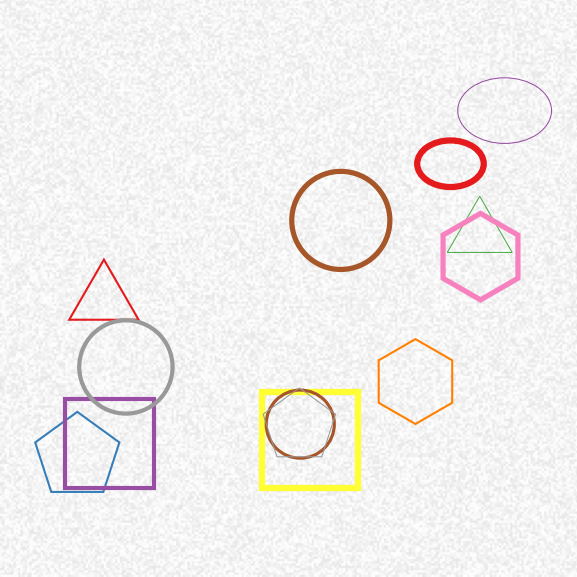[{"shape": "triangle", "thickness": 1, "radius": 0.35, "center": [0.18, 0.48]}, {"shape": "oval", "thickness": 3, "radius": 0.29, "center": [0.78, 0.716]}, {"shape": "pentagon", "thickness": 1, "radius": 0.38, "center": [0.134, 0.209]}, {"shape": "triangle", "thickness": 0.5, "radius": 0.32, "center": [0.831, 0.594]}, {"shape": "square", "thickness": 2, "radius": 0.38, "center": [0.19, 0.231]}, {"shape": "oval", "thickness": 0.5, "radius": 0.41, "center": [0.874, 0.808]}, {"shape": "hexagon", "thickness": 1, "radius": 0.37, "center": [0.719, 0.338]}, {"shape": "square", "thickness": 3, "radius": 0.41, "center": [0.537, 0.237]}, {"shape": "circle", "thickness": 1.5, "radius": 0.29, "center": [0.52, 0.265]}, {"shape": "circle", "thickness": 2.5, "radius": 0.42, "center": [0.59, 0.617]}, {"shape": "hexagon", "thickness": 2.5, "radius": 0.37, "center": [0.832, 0.555]}, {"shape": "circle", "thickness": 2, "radius": 0.4, "center": [0.218, 0.364]}, {"shape": "pentagon", "thickness": 0.5, "radius": 0.33, "center": [0.518, 0.262]}]